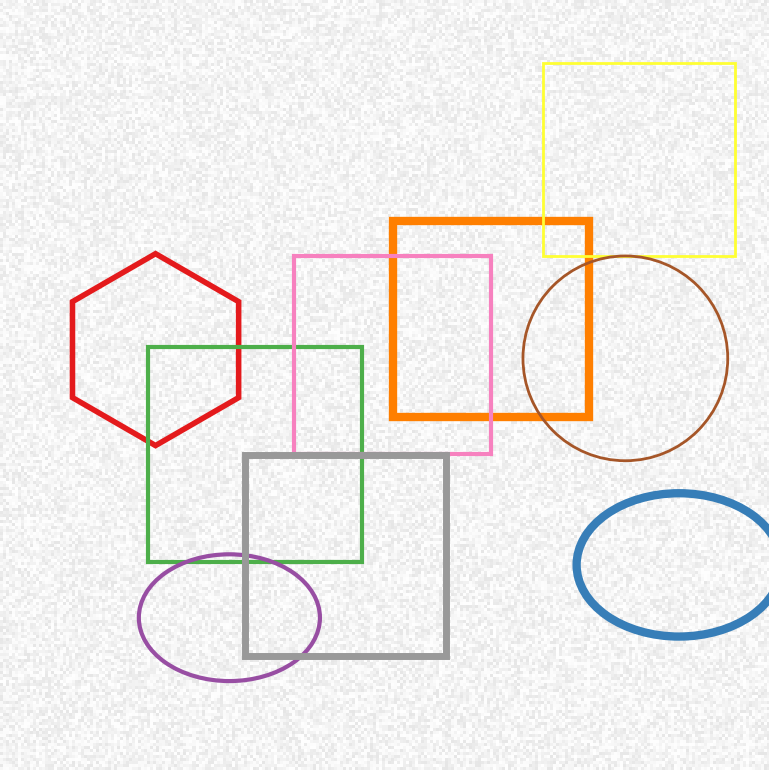[{"shape": "hexagon", "thickness": 2, "radius": 0.62, "center": [0.202, 0.546]}, {"shape": "oval", "thickness": 3, "radius": 0.66, "center": [0.882, 0.266]}, {"shape": "square", "thickness": 1.5, "radius": 0.7, "center": [0.331, 0.409]}, {"shape": "oval", "thickness": 1.5, "radius": 0.59, "center": [0.298, 0.198]}, {"shape": "square", "thickness": 3, "radius": 0.63, "center": [0.638, 0.586]}, {"shape": "square", "thickness": 1, "radius": 0.62, "center": [0.83, 0.793]}, {"shape": "circle", "thickness": 1, "radius": 0.66, "center": [0.812, 0.535]}, {"shape": "square", "thickness": 1.5, "radius": 0.64, "center": [0.509, 0.539]}, {"shape": "square", "thickness": 2.5, "radius": 0.65, "center": [0.448, 0.278]}]